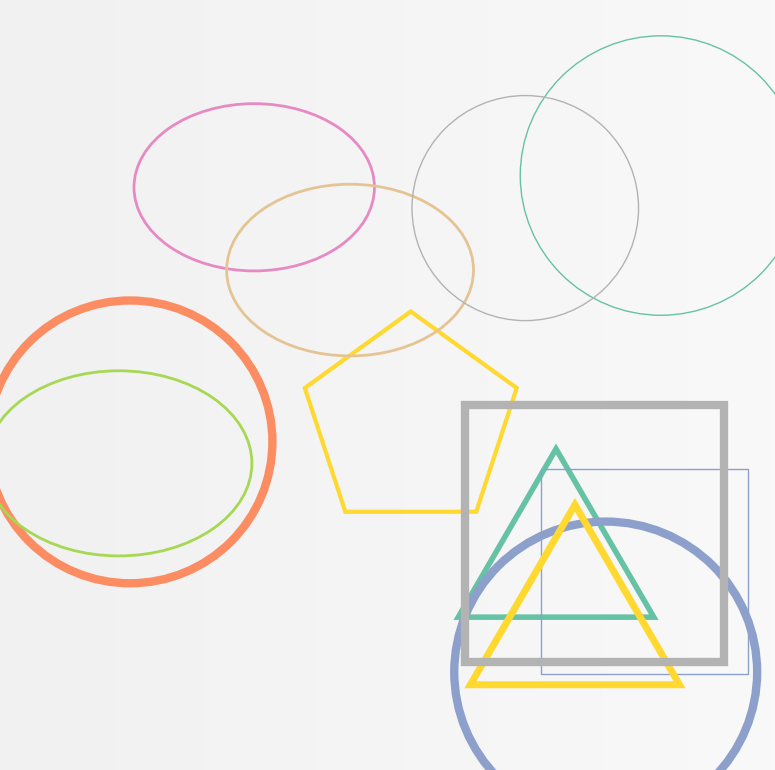[{"shape": "triangle", "thickness": 2, "radius": 0.73, "center": [0.717, 0.271]}, {"shape": "circle", "thickness": 0.5, "radius": 0.91, "center": [0.853, 0.772]}, {"shape": "circle", "thickness": 3, "radius": 0.92, "center": [0.168, 0.426]}, {"shape": "square", "thickness": 0.5, "radius": 0.67, "center": [0.832, 0.258]}, {"shape": "circle", "thickness": 3, "radius": 0.98, "center": [0.782, 0.127]}, {"shape": "oval", "thickness": 1, "radius": 0.78, "center": [0.328, 0.757]}, {"shape": "oval", "thickness": 1, "radius": 0.86, "center": [0.153, 0.398]}, {"shape": "pentagon", "thickness": 1.5, "radius": 0.72, "center": [0.53, 0.452]}, {"shape": "triangle", "thickness": 2.5, "radius": 0.78, "center": [0.742, 0.189]}, {"shape": "oval", "thickness": 1, "radius": 0.8, "center": [0.452, 0.649]}, {"shape": "square", "thickness": 3, "radius": 0.84, "center": [0.767, 0.307]}, {"shape": "circle", "thickness": 0.5, "radius": 0.73, "center": [0.678, 0.73]}]